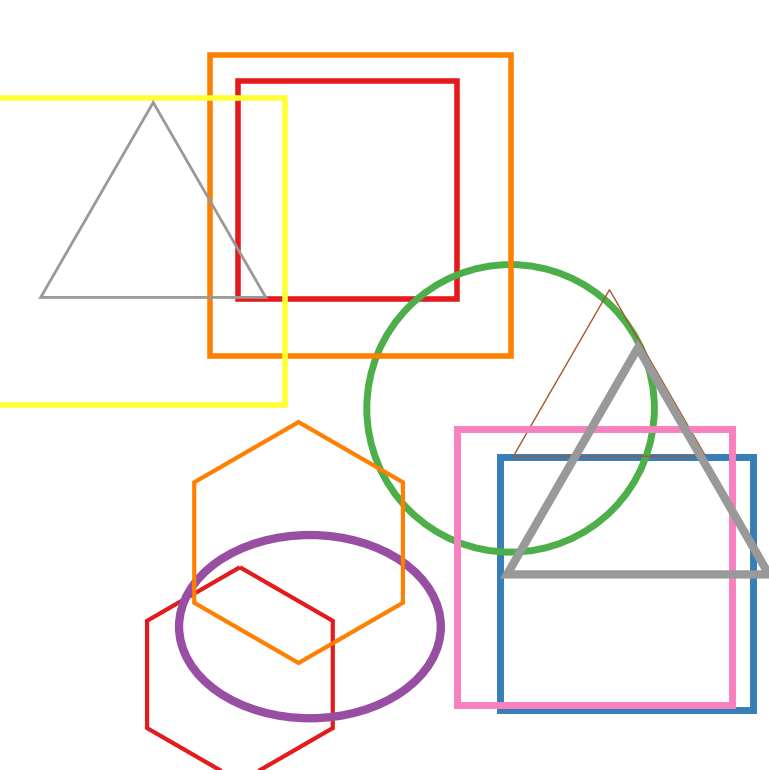[{"shape": "square", "thickness": 2, "radius": 0.71, "center": [0.451, 0.753]}, {"shape": "hexagon", "thickness": 1.5, "radius": 0.7, "center": [0.312, 0.124]}, {"shape": "square", "thickness": 2.5, "radius": 0.82, "center": [0.814, 0.242]}, {"shape": "circle", "thickness": 2.5, "radius": 0.93, "center": [0.663, 0.47]}, {"shape": "oval", "thickness": 3, "radius": 0.85, "center": [0.402, 0.186]}, {"shape": "square", "thickness": 2, "radius": 0.98, "center": [0.468, 0.733]}, {"shape": "hexagon", "thickness": 1.5, "radius": 0.78, "center": [0.388, 0.295]}, {"shape": "square", "thickness": 2, "radius": 1.0, "center": [0.17, 0.673]}, {"shape": "triangle", "thickness": 0.5, "radius": 0.72, "center": [0.792, 0.48]}, {"shape": "square", "thickness": 2.5, "radius": 0.9, "center": [0.772, 0.264]}, {"shape": "triangle", "thickness": 3, "radius": 0.98, "center": [0.829, 0.352]}, {"shape": "triangle", "thickness": 1, "radius": 0.84, "center": [0.199, 0.698]}]